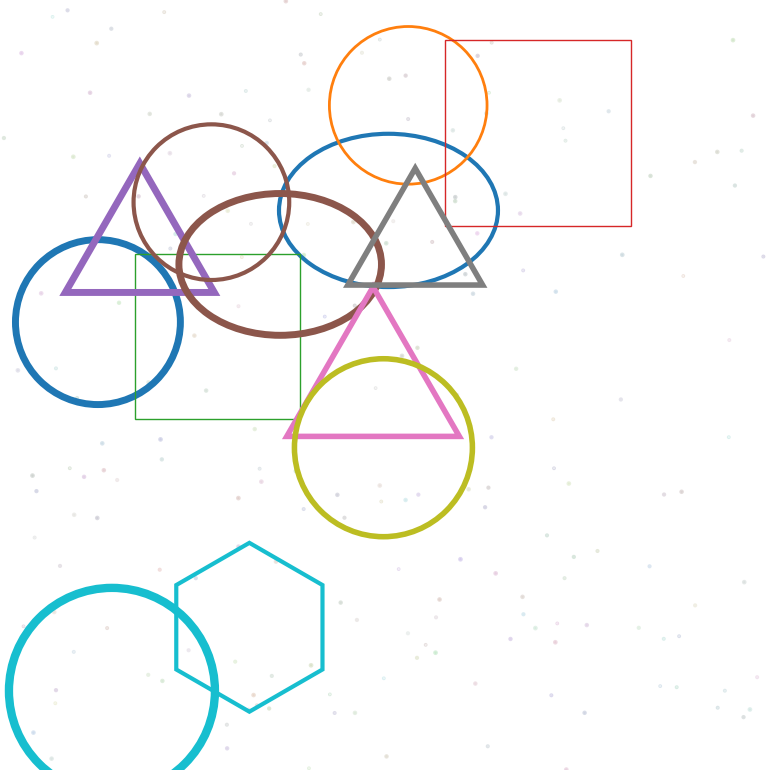[{"shape": "circle", "thickness": 2.5, "radius": 0.54, "center": [0.127, 0.582]}, {"shape": "oval", "thickness": 1.5, "radius": 0.71, "center": [0.505, 0.727]}, {"shape": "circle", "thickness": 1, "radius": 0.51, "center": [0.53, 0.863]}, {"shape": "square", "thickness": 0.5, "radius": 0.54, "center": [0.283, 0.563]}, {"shape": "square", "thickness": 0.5, "radius": 0.61, "center": [0.698, 0.827]}, {"shape": "triangle", "thickness": 2.5, "radius": 0.56, "center": [0.182, 0.676]}, {"shape": "oval", "thickness": 2.5, "radius": 0.66, "center": [0.364, 0.657]}, {"shape": "circle", "thickness": 1.5, "radius": 0.51, "center": [0.275, 0.737]}, {"shape": "triangle", "thickness": 2, "radius": 0.65, "center": [0.484, 0.498]}, {"shape": "triangle", "thickness": 2, "radius": 0.51, "center": [0.539, 0.68]}, {"shape": "circle", "thickness": 2, "radius": 0.58, "center": [0.498, 0.419]}, {"shape": "hexagon", "thickness": 1.5, "radius": 0.55, "center": [0.324, 0.185]}, {"shape": "circle", "thickness": 3, "radius": 0.67, "center": [0.145, 0.103]}]